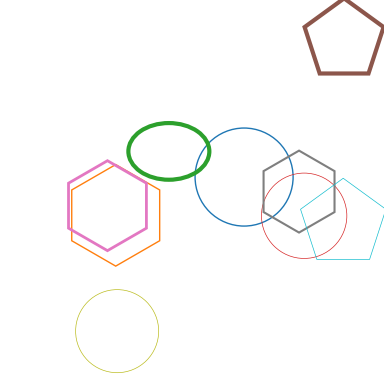[{"shape": "circle", "thickness": 1, "radius": 0.64, "center": [0.634, 0.54]}, {"shape": "hexagon", "thickness": 1, "radius": 0.66, "center": [0.301, 0.441]}, {"shape": "oval", "thickness": 3, "radius": 0.53, "center": [0.439, 0.607]}, {"shape": "circle", "thickness": 0.5, "radius": 0.55, "center": [0.79, 0.44]}, {"shape": "pentagon", "thickness": 3, "radius": 0.54, "center": [0.894, 0.896]}, {"shape": "hexagon", "thickness": 2, "radius": 0.58, "center": [0.279, 0.466]}, {"shape": "hexagon", "thickness": 1.5, "radius": 0.53, "center": [0.777, 0.502]}, {"shape": "circle", "thickness": 0.5, "radius": 0.54, "center": [0.304, 0.14]}, {"shape": "pentagon", "thickness": 0.5, "radius": 0.58, "center": [0.891, 0.42]}]